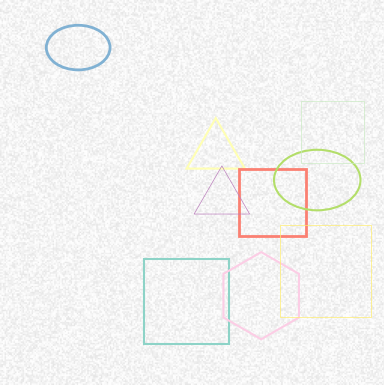[{"shape": "square", "thickness": 1.5, "radius": 0.55, "center": [0.484, 0.217]}, {"shape": "triangle", "thickness": 1.5, "radius": 0.44, "center": [0.56, 0.606]}, {"shape": "square", "thickness": 2, "radius": 0.43, "center": [0.708, 0.473]}, {"shape": "oval", "thickness": 2, "radius": 0.41, "center": [0.203, 0.876]}, {"shape": "oval", "thickness": 1.5, "radius": 0.56, "center": [0.824, 0.532]}, {"shape": "hexagon", "thickness": 1.5, "radius": 0.57, "center": [0.678, 0.232]}, {"shape": "triangle", "thickness": 0.5, "radius": 0.42, "center": [0.576, 0.486]}, {"shape": "square", "thickness": 0.5, "radius": 0.41, "center": [0.864, 0.657]}, {"shape": "square", "thickness": 0.5, "radius": 0.59, "center": [0.846, 0.296]}]